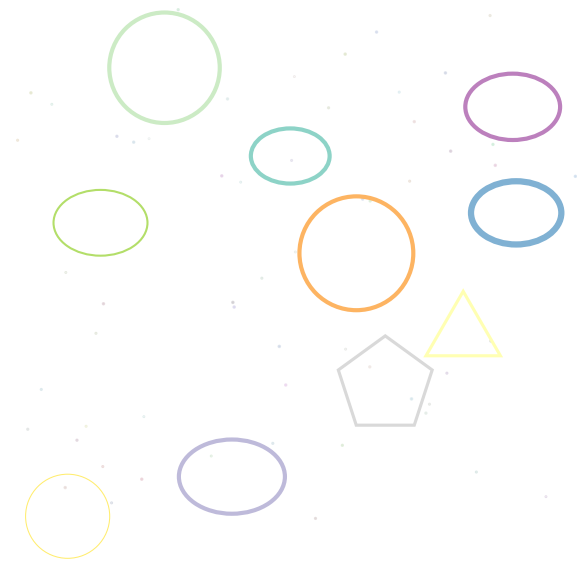[{"shape": "oval", "thickness": 2, "radius": 0.34, "center": [0.503, 0.729]}, {"shape": "triangle", "thickness": 1.5, "radius": 0.37, "center": [0.802, 0.42]}, {"shape": "oval", "thickness": 2, "radius": 0.46, "center": [0.402, 0.174]}, {"shape": "oval", "thickness": 3, "radius": 0.39, "center": [0.894, 0.631]}, {"shape": "circle", "thickness": 2, "radius": 0.49, "center": [0.617, 0.561]}, {"shape": "oval", "thickness": 1, "radius": 0.41, "center": [0.174, 0.613]}, {"shape": "pentagon", "thickness": 1.5, "radius": 0.43, "center": [0.667, 0.332]}, {"shape": "oval", "thickness": 2, "radius": 0.41, "center": [0.888, 0.814]}, {"shape": "circle", "thickness": 2, "radius": 0.48, "center": [0.285, 0.882]}, {"shape": "circle", "thickness": 0.5, "radius": 0.36, "center": [0.117, 0.105]}]